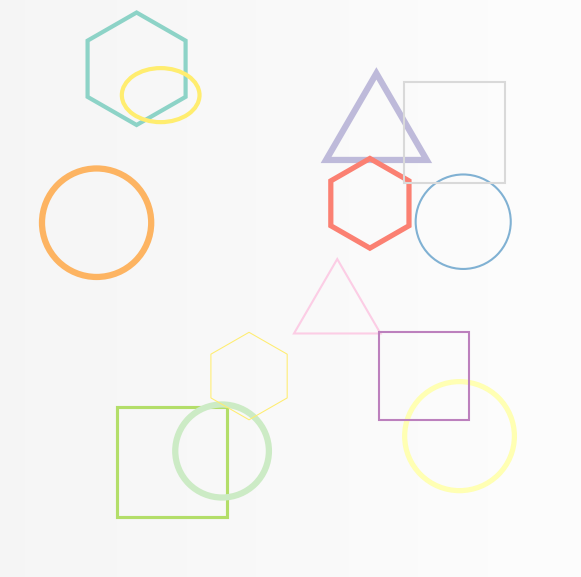[{"shape": "hexagon", "thickness": 2, "radius": 0.49, "center": [0.235, 0.88]}, {"shape": "circle", "thickness": 2.5, "radius": 0.47, "center": [0.791, 0.244]}, {"shape": "triangle", "thickness": 3, "radius": 0.5, "center": [0.648, 0.772]}, {"shape": "hexagon", "thickness": 2.5, "radius": 0.39, "center": [0.636, 0.647]}, {"shape": "circle", "thickness": 1, "radius": 0.41, "center": [0.797, 0.615]}, {"shape": "circle", "thickness": 3, "radius": 0.47, "center": [0.166, 0.613]}, {"shape": "square", "thickness": 1.5, "radius": 0.48, "center": [0.296, 0.199]}, {"shape": "triangle", "thickness": 1, "radius": 0.43, "center": [0.58, 0.465]}, {"shape": "square", "thickness": 1, "radius": 0.44, "center": [0.782, 0.77]}, {"shape": "square", "thickness": 1, "radius": 0.38, "center": [0.73, 0.348]}, {"shape": "circle", "thickness": 3, "radius": 0.4, "center": [0.382, 0.218]}, {"shape": "oval", "thickness": 2, "radius": 0.33, "center": [0.276, 0.834]}, {"shape": "hexagon", "thickness": 0.5, "radius": 0.38, "center": [0.428, 0.348]}]